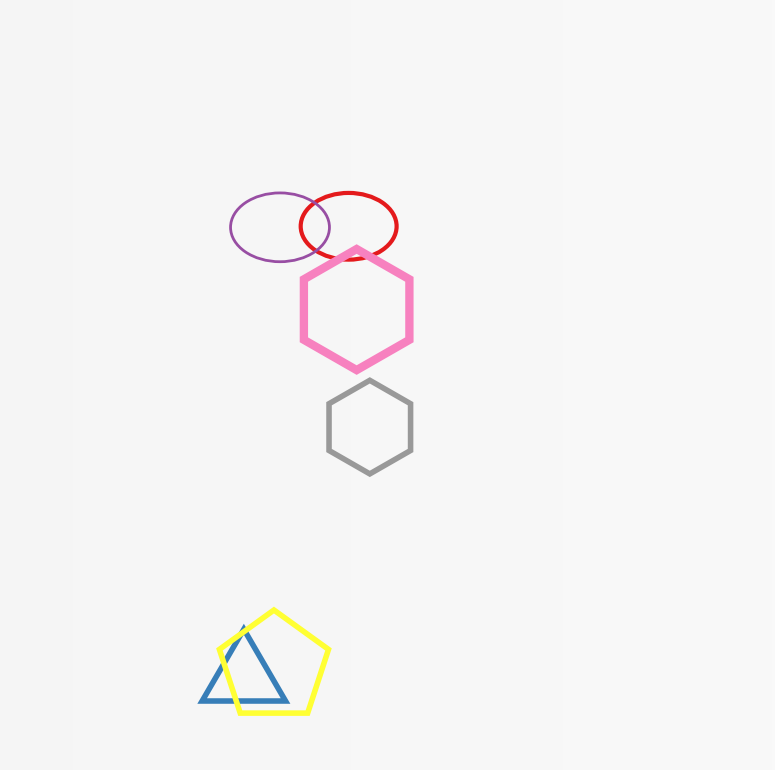[{"shape": "oval", "thickness": 1.5, "radius": 0.31, "center": [0.45, 0.706]}, {"shape": "triangle", "thickness": 2, "radius": 0.31, "center": [0.315, 0.121]}, {"shape": "oval", "thickness": 1, "radius": 0.32, "center": [0.361, 0.705]}, {"shape": "pentagon", "thickness": 2, "radius": 0.37, "center": [0.353, 0.134]}, {"shape": "hexagon", "thickness": 3, "radius": 0.39, "center": [0.46, 0.598]}, {"shape": "hexagon", "thickness": 2, "radius": 0.3, "center": [0.477, 0.445]}]